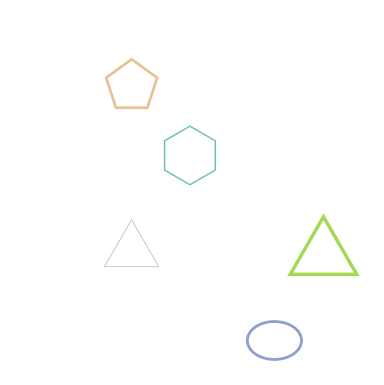[{"shape": "hexagon", "thickness": 1, "radius": 0.38, "center": [0.493, 0.596]}, {"shape": "oval", "thickness": 2, "radius": 0.35, "center": [0.713, 0.116]}, {"shape": "triangle", "thickness": 2.5, "radius": 0.5, "center": [0.84, 0.337]}, {"shape": "pentagon", "thickness": 2, "radius": 0.35, "center": [0.342, 0.776]}, {"shape": "triangle", "thickness": 0.5, "radius": 0.41, "center": [0.342, 0.348]}]